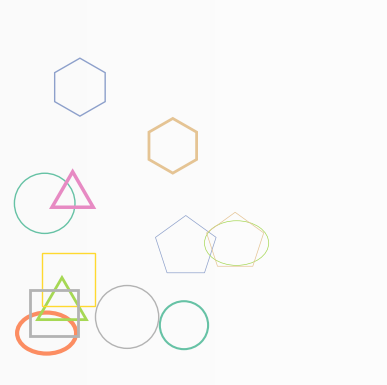[{"shape": "circle", "thickness": 1.5, "radius": 0.31, "center": [0.475, 0.155]}, {"shape": "circle", "thickness": 1, "radius": 0.39, "center": [0.115, 0.472]}, {"shape": "oval", "thickness": 3, "radius": 0.38, "center": [0.12, 0.135]}, {"shape": "pentagon", "thickness": 0.5, "radius": 0.41, "center": [0.479, 0.358]}, {"shape": "hexagon", "thickness": 1, "radius": 0.38, "center": [0.206, 0.774]}, {"shape": "triangle", "thickness": 2.5, "radius": 0.31, "center": [0.187, 0.492]}, {"shape": "oval", "thickness": 0.5, "radius": 0.41, "center": [0.611, 0.369]}, {"shape": "triangle", "thickness": 2, "radius": 0.36, "center": [0.16, 0.206]}, {"shape": "square", "thickness": 1, "radius": 0.34, "center": [0.177, 0.274]}, {"shape": "hexagon", "thickness": 2, "radius": 0.35, "center": [0.446, 0.621]}, {"shape": "pentagon", "thickness": 0.5, "radius": 0.39, "center": [0.607, 0.371]}, {"shape": "circle", "thickness": 1, "radius": 0.41, "center": [0.328, 0.177]}, {"shape": "square", "thickness": 2, "radius": 0.3, "center": [0.139, 0.187]}]